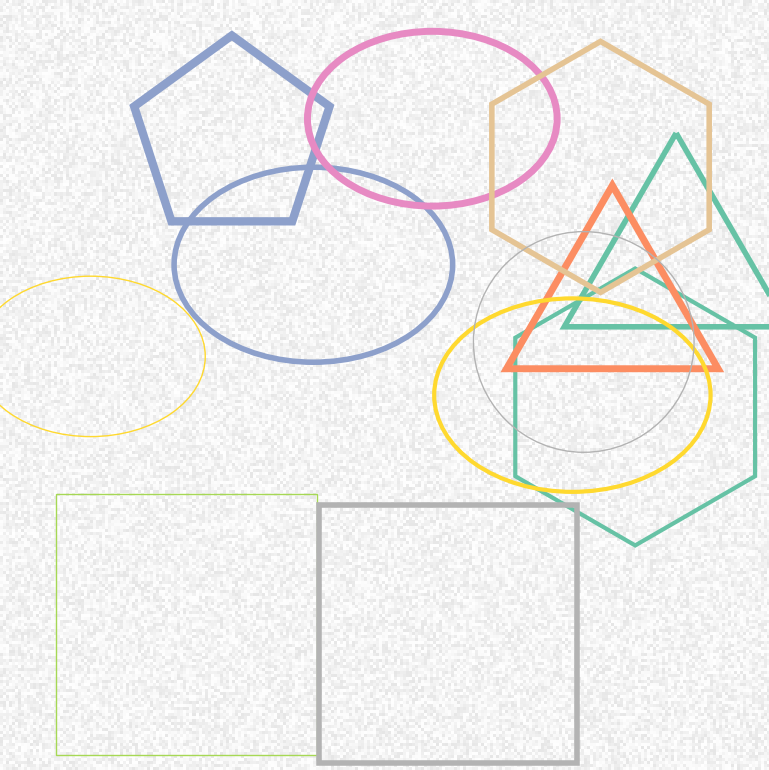[{"shape": "hexagon", "thickness": 1.5, "radius": 0.9, "center": [0.825, 0.471]}, {"shape": "triangle", "thickness": 2, "radius": 0.84, "center": [0.878, 0.659]}, {"shape": "triangle", "thickness": 2.5, "radius": 0.79, "center": [0.795, 0.6]}, {"shape": "pentagon", "thickness": 3, "radius": 0.67, "center": [0.301, 0.821]}, {"shape": "oval", "thickness": 2, "radius": 0.9, "center": [0.407, 0.656]}, {"shape": "oval", "thickness": 2.5, "radius": 0.81, "center": [0.561, 0.846]}, {"shape": "square", "thickness": 0.5, "radius": 0.85, "center": [0.243, 0.189]}, {"shape": "oval", "thickness": 1.5, "radius": 0.9, "center": [0.743, 0.487]}, {"shape": "oval", "thickness": 0.5, "radius": 0.74, "center": [0.118, 0.537]}, {"shape": "hexagon", "thickness": 2, "radius": 0.81, "center": [0.78, 0.783]}, {"shape": "circle", "thickness": 0.5, "radius": 0.72, "center": [0.758, 0.556]}, {"shape": "square", "thickness": 2, "radius": 0.84, "center": [0.582, 0.176]}]